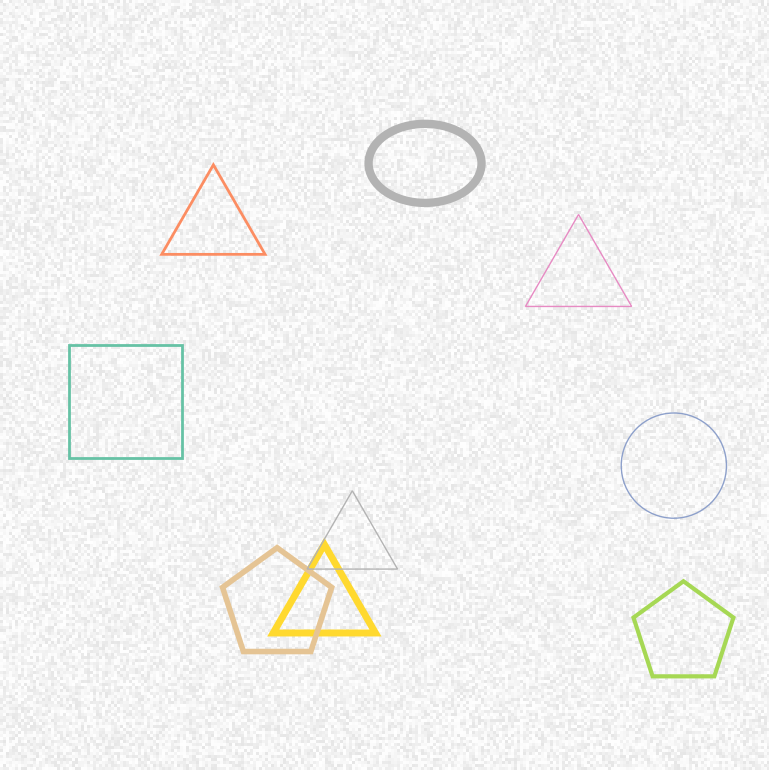[{"shape": "square", "thickness": 1, "radius": 0.37, "center": [0.164, 0.478]}, {"shape": "triangle", "thickness": 1, "radius": 0.39, "center": [0.277, 0.708]}, {"shape": "circle", "thickness": 0.5, "radius": 0.34, "center": [0.875, 0.395]}, {"shape": "triangle", "thickness": 0.5, "radius": 0.4, "center": [0.751, 0.642]}, {"shape": "pentagon", "thickness": 1.5, "radius": 0.34, "center": [0.888, 0.177]}, {"shape": "triangle", "thickness": 2.5, "radius": 0.38, "center": [0.421, 0.216]}, {"shape": "pentagon", "thickness": 2, "radius": 0.37, "center": [0.36, 0.214]}, {"shape": "oval", "thickness": 3, "radius": 0.37, "center": [0.552, 0.788]}, {"shape": "triangle", "thickness": 0.5, "radius": 0.34, "center": [0.458, 0.295]}]